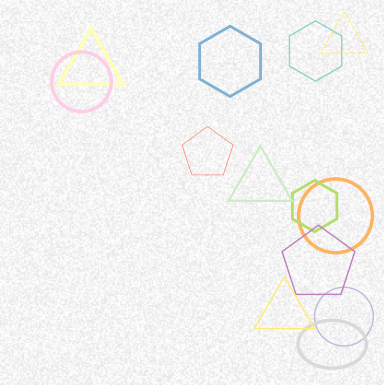[{"shape": "hexagon", "thickness": 1, "radius": 0.39, "center": [0.82, 0.868]}, {"shape": "triangle", "thickness": 2.5, "radius": 0.49, "center": [0.236, 0.829]}, {"shape": "circle", "thickness": 1, "radius": 0.38, "center": [0.893, 0.178]}, {"shape": "pentagon", "thickness": 0.5, "radius": 0.35, "center": [0.539, 0.602]}, {"shape": "hexagon", "thickness": 2, "radius": 0.46, "center": [0.598, 0.841]}, {"shape": "circle", "thickness": 2.5, "radius": 0.48, "center": [0.871, 0.439]}, {"shape": "hexagon", "thickness": 2, "radius": 0.33, "center": [0.817, 0.465]}, {"shape": "circle", "thickness": 2.5, "radius": 0.39, "center": [0.212, 0.788]}, {"shape": "oval", "thickness": 2.5, "radius": 0.44, "center": [0.863, 0.106]}, {"shape": "pentagon", "thickness": 1, "radius": 0.5, "center": [0.827, 0.316]}, {"shape": "triangle", "thickness": 1.5, "radius": 0.48, "center": [0.676, 0.526]}, {"shape": "triangle", "thickness": 1, "radius": 0.45, "center": [0.739, 0.191]}, {"shape": "triangle", "thickness": 0.5, "radius": 0.36, "center": [0.895, 0.898]}]